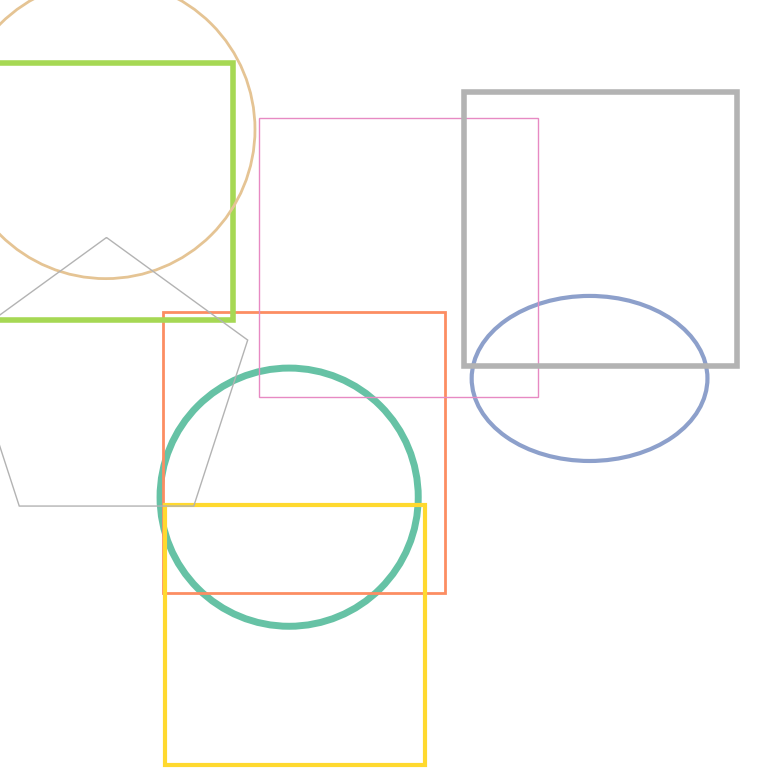[{"shape": "circle", "thickness": 2.5, "radius": 0.84, "center": [0.376, 0.354]}, {"shape": "square", "thickness": 1, "radius": 0.91, "center": [0.395, 0.412]}, {"shape": "oval", "thickness": 1.5, "radius": 0.77, "center": [0.766, 0.508]}, {"shape": "square", "thickness": 0.5, "radius": 0.91, "center": [0.518, 0.665]}, {"shape": "square", "thickness": 2, "radius": 0.84, "center": [0.135, 0.751]}, {"shape": "square", "thickness": 1.5, "radius": 0.84, "center": [0.384, 0.176]}, {"shape": "circle", "thickness": 1, "radius": 0.97, "center": [0.137, 0.832]}, {"shape": "square", "thickness": 2, "radius": 0.89, "center": [0.78, 0.702]}, {"shape": "pentagon", "thickness": 0.5, "radius": 0.96, "center": [0.138, 0.499]}]